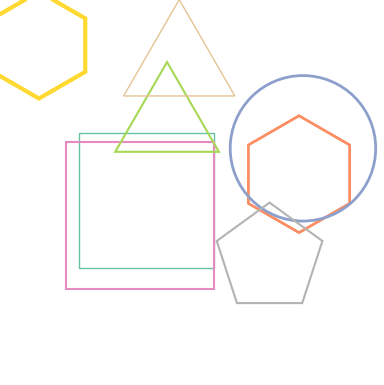[{"shape": "square", "thickness": 1, "radius": 0.88, "center": [0.381, 0.478]}, {"shape": "hexagon", "thickness": 2, "radius": 0.76, "center": [0.777, 0.548]}, {"shape": "circle", "thickness": 2, "radius": 0.94, "center": [0.787, 0.615]}, {"shape": "square", "thickness": 1.5, "radius": 0.96, "center": [0.364, 0.44]}, {"shape": "triangle", "thickness": 1.5, "radius": 0.78, "center": [0.434, 0.683]}, {"shape": "hexagon", "thickness": 3, "radius": 0.69, "center": [0.101, 0.883]}, {"shape": "triangle", "thickness": 1, "radius": 0.83, "center": [0.466, 0.834]}, {"shape": "pentagon", "thickness": 1.5, "radius": 0.72, "center": [0.7, 0.329]}]